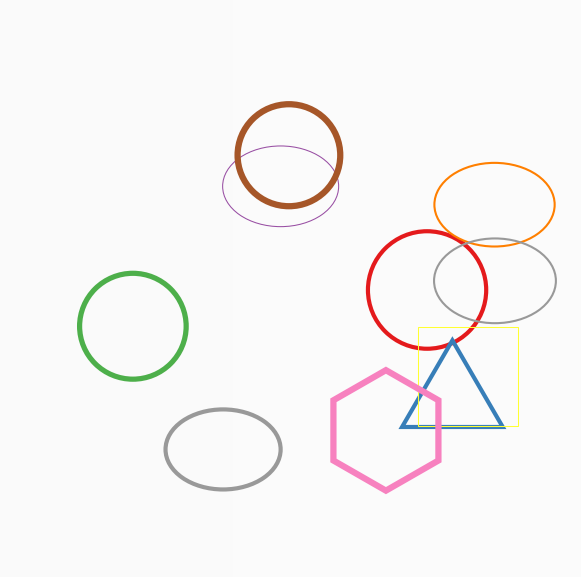[{"shape": "circle", "thickness": 2, "radius": 0.51, "center": [0.735, 0.497]}, {"shape": "triangle", "thickness": 2, "radius": 0.5, "center": [0.778, 0.31]}, {"shape": "circle", "thickness": 2.5, "radius": 0.46, "center": [0.229, 0.434]}, {"shape": "oval", "thickness": 0.5, "radius": 0.5, "center": [0.483, 0.677]}, {"shape": "oval", "thickness": 1, "radius": 0.52, "center": [0.851, 0.645]}, {"shape": "square", "thickness": 0.5, "radius": 0.43, "center": [0.805, 0.348]}, {"shape": "circle", "thickness": 3, "radius": 0.44, "center": [0.497, 0.73]}, {"shape": "hexagon", "thickness": 3, "radius": 0.52, "center": [0.664, 0.254]}, {"shape": "oval", "thickness": 1, "radius": 0.52, "center": [0.852, 0.513]}, {"shape": "oval", "thickness": 2, "radius": 0.5, "center": [0.384, 0.221]}]